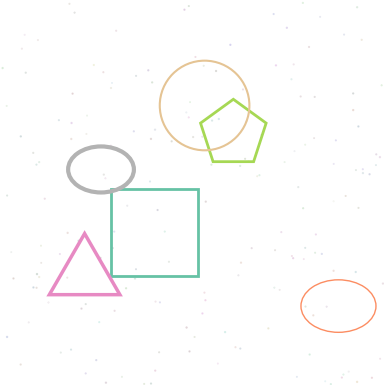[{"shape": "square", "thickness": 2, "radius": 0.57, "center": [0.402, 0.396]}, {"shape": "oval", "thickness": 1, "radius": 0.49, "center": [0.879, 0.205]}, {"shape": "triangle", "thickness": 2.5, "radius": 0.53, "center": [0.22, 0.287]}, {"shape": "pentagon", "thickness": 2, "radius": 0.45, "center": [0.606, 0.653]}, {"shape": "circle", "thickness": 1.5, "radius": 0.58, "center": [0.531, 0.726]}, {"shape": "oval", "thickness": 3, "radius": 0.43, "center": [0.262, 0.56]}]